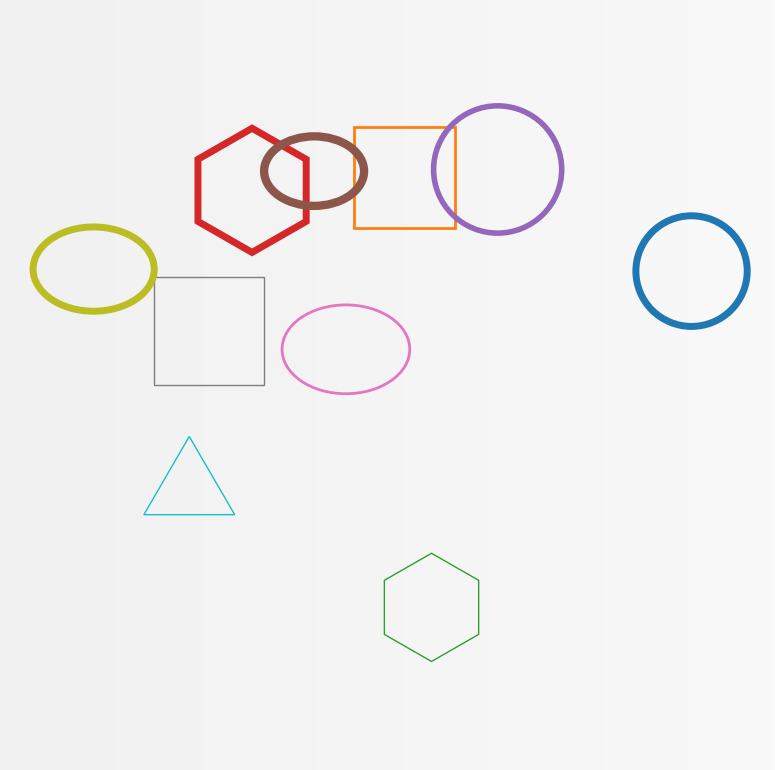[{"shape": "circle", "thickness": 2.5, "radius": 0.36, "center": [0.892, 0.648]}, {"shape": "square", "thickness": 1, "radius": 0.33, "center": [0.522, 0.769]}, {"shape": "hexagon", "thickness": 0.5, "radius": 0.35, "center": [0.557, 0.211]}, {"shape": "hexagon", "thickness": 2.5, "radius": 0.4, "center": [0.325, 0.753]}, {"shape": "circle", "thickness": 2, "radius": 0.41, "center": [0.642, 0.78]}, {"shape": "oval", "thickness": 3, "radius": 0.32, "center": [0.405, 0.778]}, {"shape": "oval", "thickness": 1, "radius": 0.41, "center": [0.446, 0.546]}, {"shape": "square", "thickness": 0.5, "radius": 0.35, "center": [0.27, 0.57]}, {"shape": "oval", "thickness": 2.5, "radius": 0.39, "center": [0.121, 0.651]}, {"shape": "triangle", "thickness": 0.5, "radius": 0.34, "center": [0.244, 0.365]}]